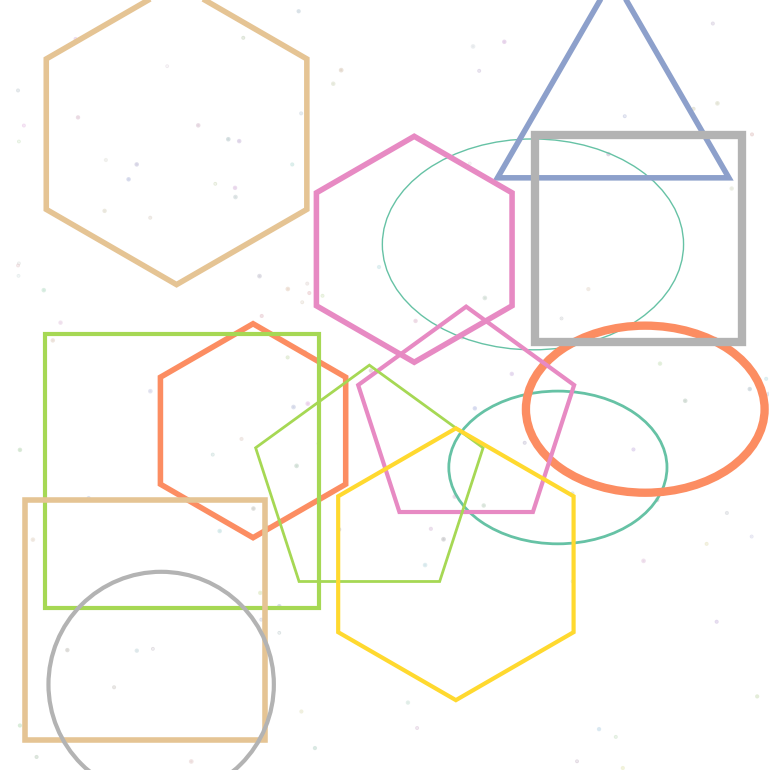[{"shape": "oval", "thickness": 0.5, "radius": 0.98, "center": [0.692, 0.683]}, {"shape": "oval", "thickness": 1, "radius": 0.71, "center": [0.725, 0.393]}, {"shape": "oval", "thickness": 3, "radius": 0.77, "center": [0.838, 0.469]}, {"shape": "hexagon", "thickness": 2, "radius": 0.69, "center": [0.329, 0.441]}, {"shape": "triangle", "thickness": 2, "radius": 0.87, "center": [0.796, 0.856]}, {"shape": "pentagon", "thickness": 1.5, "radius": 0.74, "center": [0.605, 0.454]}, {"shape": "hexagon", "thickness": 2, "radius": 0.73, "center": [0.538, 0.676]}, {"shape": "pentagon", "thickness": 1, "radius": 0.78, "center": [0.48, 0.37]}, {"shape": "square", "thickness": 1.5, "radius": 0.89, "center": [0.236, 0.388]}, {"shape": "hexagon", "thickness": 1.5, "radius": 0.88, "center": [0.592, 0.267]}, {"shape": "hexagon", "thickness": 2, "radius": 0.98, "center": [0.229, 0.826]}, {"shape": "square", "thickness": 2, "radius": 0.78, "center": [0.188, 0.195]}, {"shape": "square", "thickness": 3, "radius": 0.67, "center": [0.83, 0.691]}, {"shape": "circle", "thickness": 1.5, "radius": 0.73, "center": [0.209, 0.111]}]